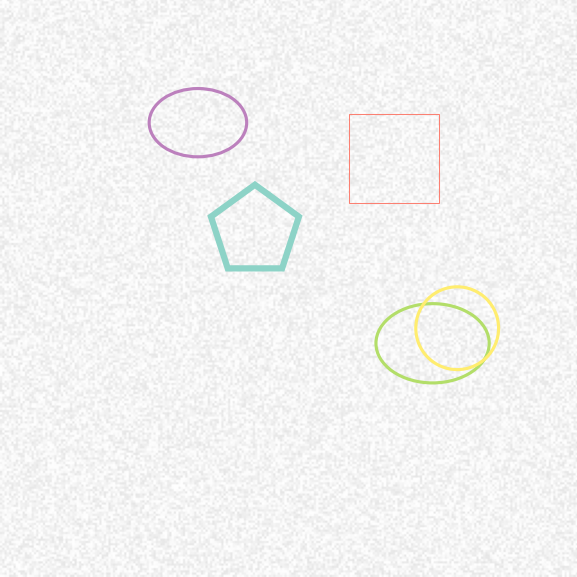[{"shape": "pentagon", "thickness": 3, "radius": 0.4, "center": [0.441, 0.599]}, {"shape": "square", "thickness": 0.5, "radius": 0.39, "center": [0.681, 0.725]}, {"shape": "oval", "thickness": 1.5, "radius": 0.49, "center": [0.749, 0.405]}, {"shape": "oval", "thickness": 1.5, "radius": 0.42, "center": [0.343, 0.787]}, {"shape": "circle", "thickness": 1.5, "radius": 0.36, "center": [0.792, 0.431]}]